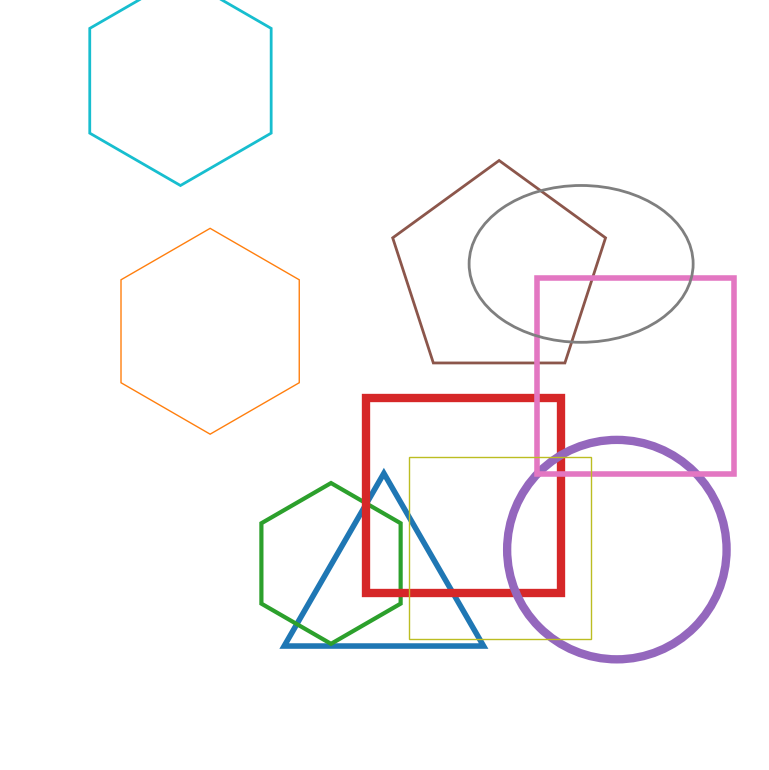[{"shape": "triangle", "thickness": 2, "radius": 0.75, "center": [0.499, 0.236]}, {"shape": "hexagon", "thickness": 0.5, "radius": 0.67, "center": [0.273, 0.57]}, {"shape": "hexagon", "thickness": 1.5, "radius": 0.52, "center": [0.43, 0.268]}, {"shape": "square", "thickness": 3, "radius": 0.63, "center": [0.602, 0.356]}, {"shape": "circle", "thickness": 3, "radius": 0.71, "center": [0.801, 0.286]}, {"shape": "pentagon", "thickness": 1, "radius": 0.73, "center": [0.648, 0.646]}, {"shape": "square", "thickness": 2, "radius": 0.64, "center": [0.825, 0.512]}, {"shape": "oval", "thickness": 1, "radius": 0.73, "center": [0.755, 0.657]}, {"shape": "square", "thickness": 0.5, "radius": 0.59, "center": [0.649, 0.288]}, {"shape": "hexagon", "thickness": 1, "radius": 0.68, "center": [0.234, 0.895]}]